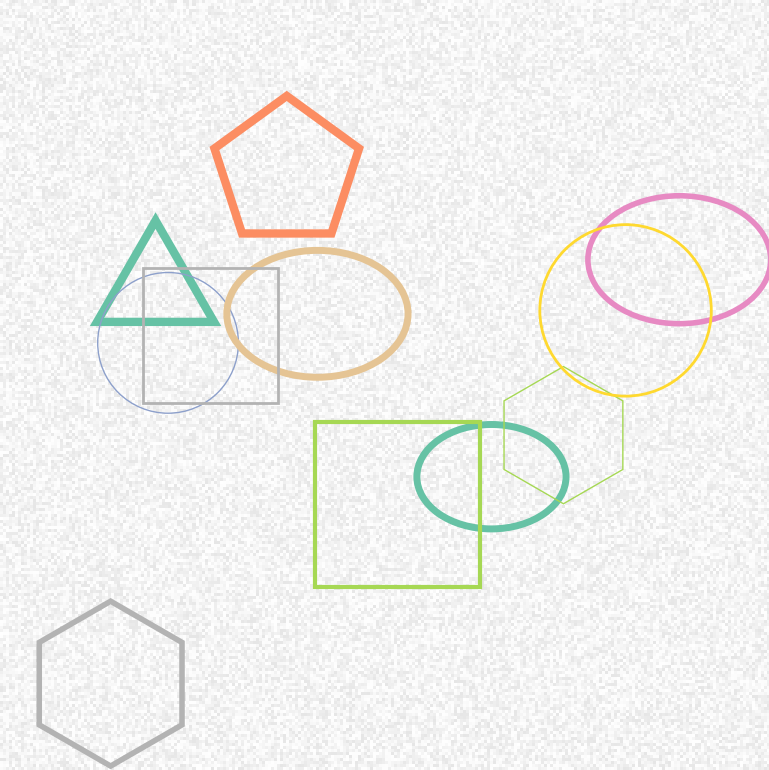[{"shape": "triangle", "thickness": 3, "radius": 0.44, "center": [0.202, 0.626]}, {"shape": "oval", "thickness": 2.5, "radius": 0.48, "center": [0.638, 0.381]}, {"shape": "pentagon", "thickness": 3, "radius": 0.49, "center": [0.372, 0.777]}, {"shape": "circle", "thickness": 0.5, "radius": 0.46, "center": [0.218, 0.555]}, {"shape": "oval", "thickness": 2, "radius": 0.59, "center": [0.882, 0.663]}, {"shape": "square", "thickness": 1.5, "radius": 0.54, "center": [0.516, 0.345]}, {"shape": "hexagon", "thickness": 0.5, "radius": 0.45, "center": [0.732, 0.435]}, {"shape": "circle", "thickness": 1, "radius": 0.56, "center": [0.812, 0.597]}, {"shape": "oval", "thickness": 2.5, "radius": 0.59, "center": [0.412, 0.592]}, {"shape": "hexagon", "thickness": 2, "radius": 0.54, "center": [0.144, 0.112]}, {"shape": "square", "thickness": 1, "radius": 0.44, "center": [0.273, 0.564]}]